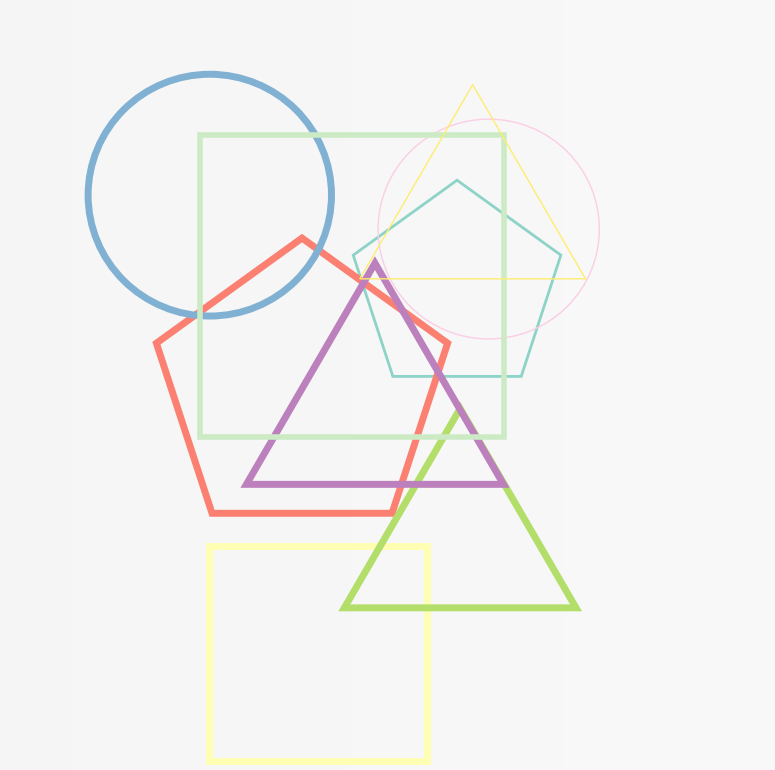[{"shape": "pentagon", "thickness": 1, "radius": 0.7, "center": [0.59, 0.625]}, {"shape": "square", "thickness": 2.5, "radius": 0.7, "center": [0.41, 0.151]}, {"shape": "pentagon", "thickness": 2.5, "radius": 0.99, "center": [0.39, 0.493]}, {"shape": "circle", "thickness": 2.5, "radius": 0.79, "center": [0.271, 0.747]}, {"shape": "triangle", "thickness": 2.5, "radius": 0.86, "center": [0.594, 0.297]}, {"shape": "circle", "thickness": 0.5, "radius": 0.71, "center": [0.631, 0.703]}, {"shape": "triangle", "thickness": 2.5, "radius": 0.96, "center": [0.484, 0.467]}, {"shape": "square", "thickness": 2, "radius": 0.98, "center": [0.454, 0.628]}, {"shape": "triangle", "thickness": 0.5, "radius": 0.84, "center": [0.61, 0.722]}]